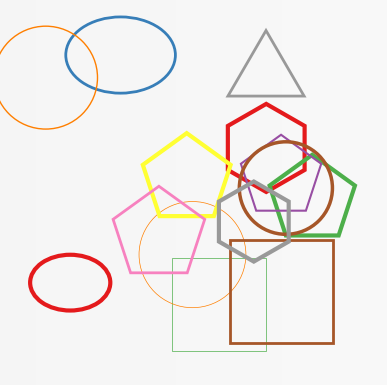[{"shape": "oval", "thickness": 3, "radius": 0.52, "center": [0.181, 0.266]}, {"shape": "hexagon", "thickness": 3, "radius": 0.57, "center": [0.687, 0.616]}, {"shape": "oval", "thickness": 2, "radius": 0.71, "center": [0.311, 0.857]}, {"shape": "square", "thickness": 0.5, "radius": 0.6, "center": [0.565, 0.21]}, {"shape": "pentagon", "thickness": 3, "radius": 0.58, "center": [0.806, 0.482]}, {"shape": "pentagon", "thickness": 1.5, "radius": 0.55, "center": [0.725, 0.541]}, {"shape": "circle", "thickness": 0.5, "radius": 0.69, "center": [0.497, 0.339]}, {"shape": "circle", "thickness": 1, "radius": 0.67, "center": [0.118, 0.798]}, {"shape": "pentagon", "thickness": 3, "radius": 0.6, "center": [0.482, 0.535]}, {"shape": "square", "thickness": 2, "radius": 0.67, "center": [0.727, 0.243]}, {"shape": "circle", "thickness": 2.5, "radius": 0.6, "center": [0.738, 0.512]}, {"shape": "pentagon", "thickness": 2, "radius": 0.62, "center": [0.41, 0.392]}, {"shape": "hexagon", "thickness": 3, "radius": 0.52, "center": [0.655, 0.425]}, {"shape": "triangle", "thickness": 2, "radius": 0.57, "center": [0.686, 0.807]}]